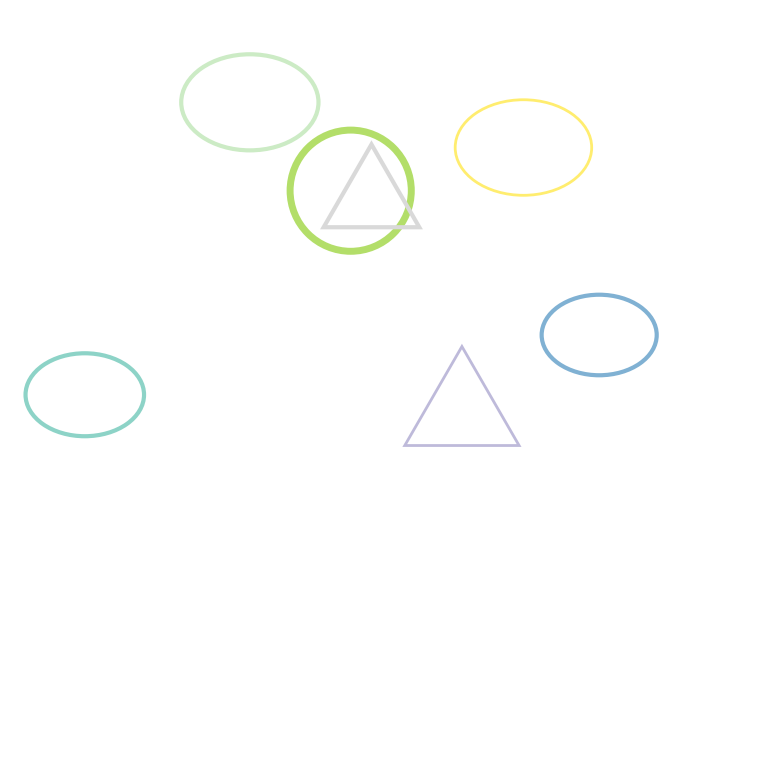[{"shape": "oval", "thickness": 1.5, "radius": 0.38, "center": [0.11, 0.487]}, {"shape": "triangle", "thickness": 1, "radius": 0.43, "center": [0.6, 0.464]}, {"shape": "oval", "thickness": 1.5, "radius": 0.37, "center": [0.778, 0.565]}, {"shape": "circle", "thickness": 2.5, "radius": 0.39, "center": [0.455, 0.752]}, {"shape": "triangle", "thickness": 1.5, "radius": 0.36, "center": [0.482, 0.741]}, {"shape": "oval", "thickness": 1.5, "radius": 0.45, "center": [0.324, 0.867]}, {"shape": "oval", "thickness": 1, "radius": 0.44, "center": [0.68, 0.808]}]